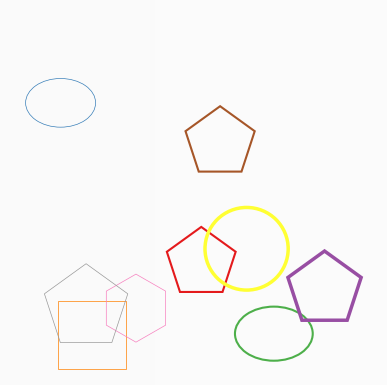[{"shape": "pentagon", "thickness": 1.5, "radius": 0.47, "center": [0.519, 0.317]}, {"shape": "oval", "thickness": 0.5, "radius": 0.45, "center": [0.156, 0.733]}, {"shape": "oval", "thickness": 1.5, "radius": 0.5, "center": [0.707, 0.133]}, {"shape": "pentagon", "thickness": 2.5, "radius": 0.5, "center": [0.838, 0.249]}, {"shape": "square", "thickness": 0.5, "radius": 0.44, "center": [0.238, 0.129]}, {"shape": "circle", "thickness": 2.5, "radius": 0.54, "center": [0.636, 0.354]}, {"shape": "pentagon", "thickness": 1.5, "radius": 0.47, "center": [0.568, 0.63]}, {"shape": "hexagon", "thickness": 0.5, "radius": 0.44, "center": [0.351, 0.2]}, {"shape": "pentagon", "thickness": 0.5, "radius": 0.57, "center": [0.222, 0.202]}]